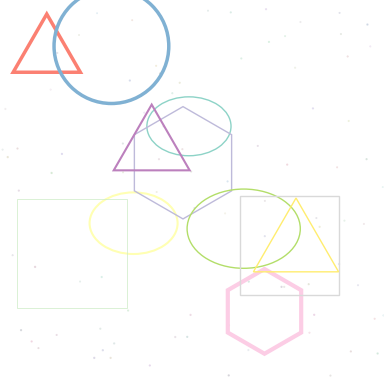[{"shape": "oval", "thickness": 1, "radius": 0.55, "center": [0.491, 0.672]}, {"shape": "oval", "thickness": 1.5, "radius": 0.57, "center": [0.347, 0.42]}, {"shape": "hexagon", "thickness": 1, "radius": 0.73, "center": [0.475, 0.577]}, {"shape": "triangle", "thickness": 2.5, "radius": 0.5, "center": [0.121, 0.863]}, {"shape": "circle", "thickness": 2.5, "radius": 0.75, "center": [0.289, 0.88]}, {"shape": "oval", "thickness": 1, "radius": 0.74, "center": [0.633, 0.406]}, {"shape": "hexagon", "thickness": 3, "radius": 0.55, "center": [0.687, 0.191]}, {"shape": "square", "thickness": 1, "radius": 0.64, "center": [0.752, 0.362]}, {"shape": "triangle", "thickness": 1.5, "radius": 0.57, "center": [0.394, 0.614]}, {"shape": "square", "thickness": 0.5, "radius": 0.71, "center": [0.187, 0.341]}, {"shape": "triangle", "thickness": 1, "radius": 0.64, "center": [0.769, 0.358]}]